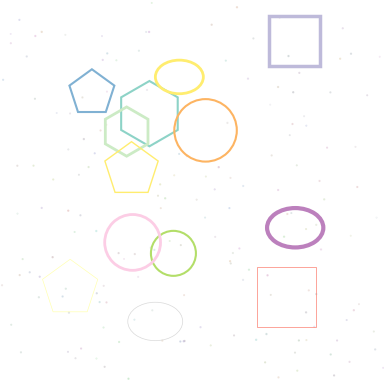[{"shape": "hexagon", "thickness": 1.5, "radius": 0.42, "center": [0.388, 0.705]}, {"shape": "pentagon", "thickness": 0.5, "radius": 0.38, "center": [0.182, 0.251]}, {"shape": "square", "thickness": 2.5, "radius": 0.33, "center": [0.765, 0.894]}, {"shape": "square", "thickness": 0.5, "radius": 0.38, "center": [0.745, 0.228]}, {"shape": "pentagon", "thickness": 1.5, "radius": 0.31, "center": [0.239, 0.759]}, {"shape": "circle", "thickness": 1.5, "radius": 0.41, "center": [0.534, 0.661]}, {"shape": "circle", "thickness": 1.5, "radius": 0.29, "center": [0.45, 0.342]}, {"shape": "circle", "thickness": 2, "radius": 0.36, "center": [0.344, 0.37]}, {"shape": "oval", "thickness": 0.5, "radius": 0.36, "center": [0.403, 0.165]}, {"shape": "oval", "thickness": 3, "radius": 0.37, "center": [0.767, 0.408]}, {"shape": "hexagon", "thickness": 2, "radius": 0.32, "center": [0.329, 0.658]}, {"shape": "oval", "thickness": 2, "radius": 0.31, "center": [0.466, 0.8]}, {"shape": "pentagon", "thickness": 1, "radius": 0.36, "center": [0.342, 0.559]}]